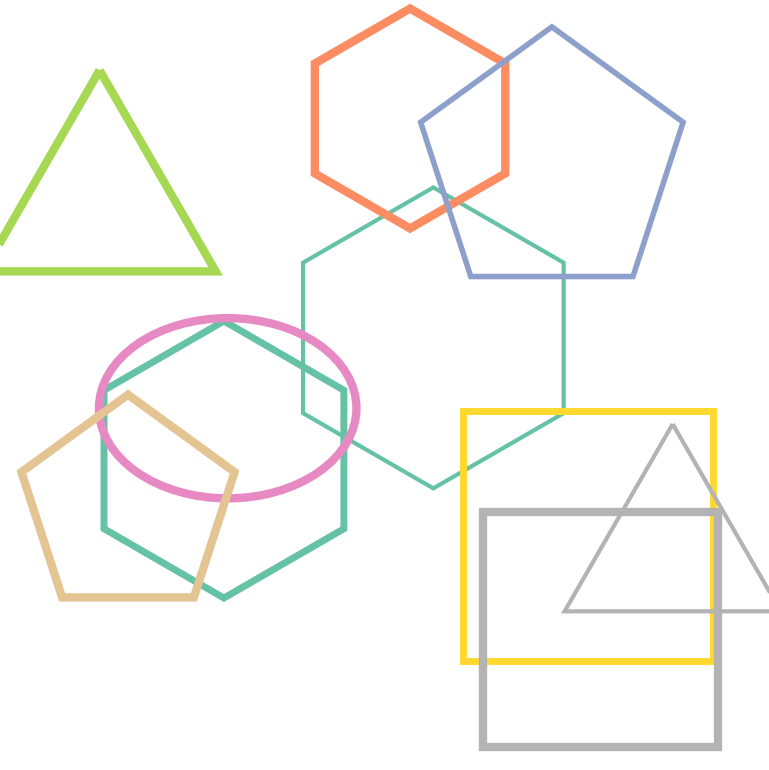[{"shape": "hexagon", "thickness": 2.5, "radius": 0.9, "center": [0.291, 0.403]}, {"shape": "hexagon", "thickness": 1.5, "radius": 0.98, "center": [0.563, 0.561]}, {"shape": "hexagon", "thickness": 3, "radius": 0.71, "center": [0.533, 0.846]}, {"shape": "pentagon", "thickness": 2, "radius": 0.9, "center": [0.717, 0.786]}, {"shape": "oval", "thickness": 3, "radius": 0.84, "center": [0.296, 0.47]}, {"shape": "triangle", "thickness": 3, "radius": 0.87, "center": [0.129, 0.735]}, {"shape": "square", "thickness": 2.5, "radius": 0.81, "center": [0.764, 0.304]}, {"shape": "pentagon", "thickness": 3, "radius": 0.73, "center": [0.166, 0.342]}, {"shape": "square", "thickness": 3, "radius": 0.76, "center": [0.78, 0.183]}, {"shape": "triangle", "thickness": 1.5, "radius": 0.81, "center": [0.874, 0.287]}]